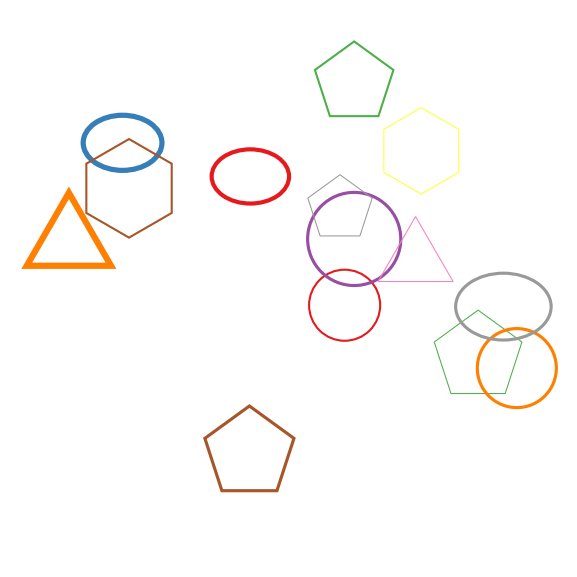[{"shape": "oval", "thickness": 2, "radius": 0.34, "center": [0.434, 0.694]}, {"shape": "circle", "thickness": 1, "radius": 0.31, "center": [0.597, 0.471]}, {"shape": "oval", "thickness": 2.5, "radius": 0.34, "center": [0.212, 0.752]}, {"shape": "pentagon", "thickness": 1, "radius": 0.36, "center": [0.613, 0.856]}, {"shape": "pentagon", "thickness": 0.5, "radius": 0.4, "center": [0.828, 0.382]}, {"shape": "circle", "thickness": 1.5, "radius": 0.4, "center": [0.613, 0.585]}, {"shape": "triangle", "thickness": 3, "radius": 0.42, "center": [0.119, 0.581]}, {"shape": "circle", "thickness": 1.5, "radius": 0.34, "center": [0.895, 0.362]}, {"shape": "hexagon", "thickness": 0.5, "radius": 0.37, "center": [0.73, 0.738]}, {"shape": "pentagon", "thickness": 1.5, "radius": 0.41, "center": [0.432, 0.215]}, {"shape": "hexagon", "thickness": 1, "radius": 0.43, "center": [0.223, 0.673]}, {"shape": "triangle", "thickness": 0.5, "radius": 0.38, "center": [0.72, 0.549]}, {"shape": "pentagon", "thickness": 0.5, "radius": 0.29, "center": [0.589, 0.638]}, {"shape": "oval", "thickness": 1.5, "radius": 0.41, "center": [0.872, 0.468]}]